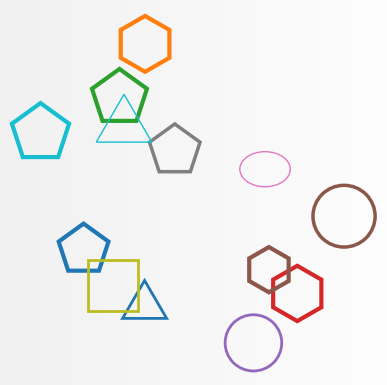[{"shape": "triangle", "thickness": 2, "radius": 0.33, "center": [0.373, 0.206]}, {"shape": "pentagon", "thickness": 3, "radius": 0.34, "center": [0.216, 0.352]}, {"shape": "hexagon", "thickness": 3, "radius": 0.36, "center": [0.374, 0.886]}, {"shape": "pentagon", "thickness": 3, "radius": 0.37, "center": [0.308, 0.746]}, {"shape": "hexagon", "thickness": 3, "radius": 0.36, "center": [0.767, 0.238]}, {"shape": "circle", "thickness": 2, "radius": 0.37, "center": [0.654, 0.109]}, {"shape": "circle", "thickness": 2.5, "radius": 0.4, "center": [0.888, 0.438]}, {"shape": "hexagon", "thickness": 3, "radius": 0.29, "center": [0.694, 0.3]}, {"shape": "oval", "thickness": 1, "radius": 0.33, "center": [0.684, 0.56]}, {"shape": "pentagon", "thickness": 2.5, "radius": 0.34, "center": [0.451, 0.609]}, {"shape": "square", "thickness": 2, "radius": 0.33, "center": [0.292, 0.258]}, {"shape": "pentagon", "thickness": 3, "radius": 0.39, "center": [0.105, 0.655]}, {"shape": "triangle", "thickness": 1, "radius": 0.41, "center": [0.32, 0.672]}]